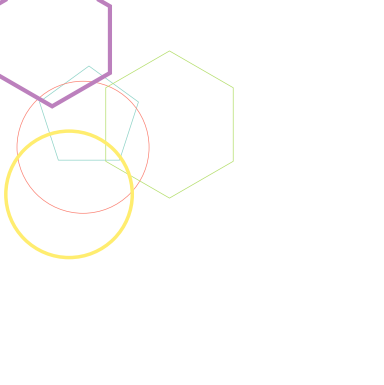[{"shape": "pentagon", "thickness": 0.5, "radius": 0.68, "center": [0.231, 0.693]}, {"shape": "circle", "thickness": 0.5, "radius": 0.86, "center": [0.216, 0.617]}, {"shape": "hexagon", "thickness": 0.5, "radius": 0.96, "center": [0.44, 0.677]}, {"shape": "hexagon", "thickness": 3, "radius": 0.87, "center": [0.135, 0.897]}, {"shape": "circle", "thickness": 2.5, "radius": 0.82, "center": [0.179, 0.495]}]